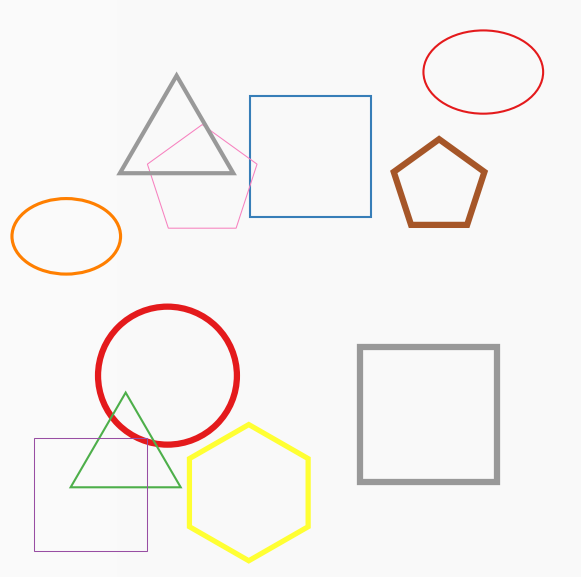[{"shape": "oval", "thickness": 1, "radius": 0.51, "center": [0.831, 0.874]}, {"shape": "circle", "thickness": 3, "radius": 0.6, "center": [0.288, 0.349]}, {"shape": "square", "thickness": 1, "radius": 0.52, "center": [0.534, 0.728]}, {"shape": "triangle", "thickness": 1, "radius": 0.55, "center": [0.216, 0.21]}, {"shape": "square", "thickness": 0.5, "radius": 0.49, "center": [0.156, 0.143]}, {"shape": "oval", "thickness": 1.5, "radius": 0.47, "center": [0.114, 0.59]}, {"shape": "hexagon", "thickness": 2.5, "radius": 0.59, "center": [0.428, 0.146]}, {"shape": "pentagon", "thickness": 3, "radius": 0.41, "center": [0.755, 0.676]}, {"shape": "pentagon", "thickness": 0.5, "radius": 0.5, "center": [0.348, 0.684]}, {"shape": "square", "thickness": 3, "radius": 0.59, "center": [0.737, 0.281]}, {"shape": "triangle", "thickness": 2, "radius": 0.56, "center": [0.304, 0.756]}]